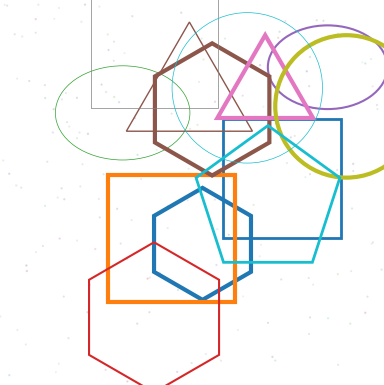[{"shape": "hexagon", "thickness": 3, "radius": 0.73, "center": [0.526, 0.367]}, {"shape": "square", "thickness": 2, "radius": 0.77, "center": [0.732, 0.536]}, {"shape": "square", "thickness": 3, "radius": 0.83, "center": [0.445, 0.381]}, {"shape": "oval", "thickness": 0.5, "radius": 0.87, "center": [0.319, 0.707]}, {"shape": "hexagon", "thickness": 1.5, "radius": 0.97, "center": [0.4, 0.176]}, {"shape": "oval", "thickness": 1.5, "radius": 0.78, "center": [0.851, 0.825]}, {"shape": "triangle", "thickness": 1, "radius": 0.95, "center": [0.492, 0.754]}, {"shape": "hexagon", "thickness": 3, "radius": 0.86, "center": [0.551, 0.716]}, {"shape": "triangle", "thickness": 3, "radius": 0.72, "center": [0.689, 0.765]}, {"shape": "square", "thickness": 0.5, "radius": 0.83, "center": [0.401, 0.886]}, {"shape": "circle", "thickness": 3, "radius": 0.92, "center": [0.9, 0.724]}, {"shape": "circle", "thickness": 0.5, "radius": 0.98, "center": [0.642, 0.772]}, {"shape": "pentagon", "thickness": 2, "radius": 0.98, "center": [0.696, 0.477]}]